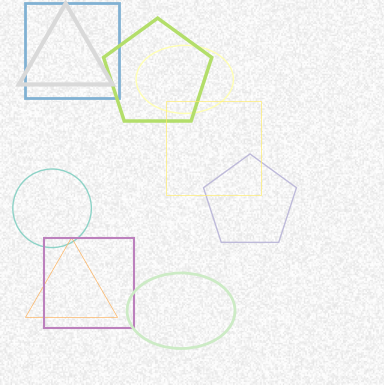[{"shape": "circle", "thickness": 1, "radius": 0.51, "center": [0.135, 0.459]}, {"shape": "oval", "thickness": 1, "radius": 0.63, "center": [0.48, 0.794]}, {"shape": "pentagon", "thickness": 1, "radius": 0.63, "center": [0.649, 0.473]}, {"shape": "square", "thickness": 2, "radius": 0.61, "center": [0.186, 0.868]}, {"shape": "triangle", "thickness": 0.5, "radius": 0.69, "center": [0.186, 0.245]}, {"shape": "pentagon", "thickness": 2.5, "radius": 0.74, "center": [0.409, 0.805]}, {"shape": "triangle", "thickness": 3, "radius": 0.7, "center": [0.171, 0.851]}, {"shape": "square", "thickness": 1.5, "radius": 0.59, "center": [0.23, 0.266]}, {"shape": "oval", "thickness": 2, "radius": 0.7, "center": [0.47, 0.193]}, {"shape": "square", "thickness": 0.5, "radius": 0.61, "center": [0.554, 0.615]}]